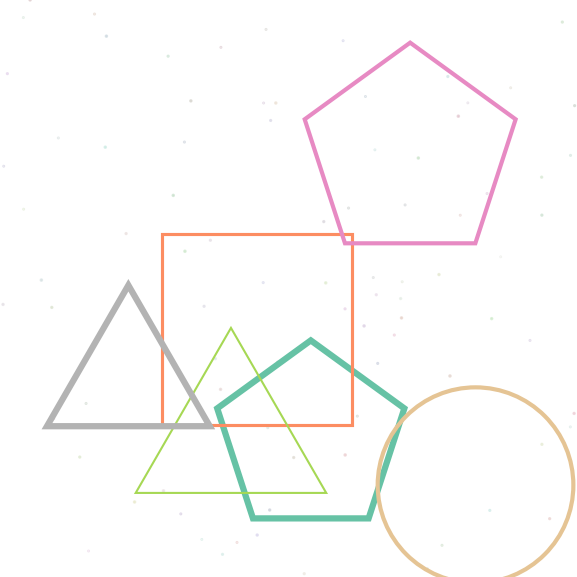[{"shape": "pentagon", "thickness": 3, "radius": 0.85, "center": [0.538, 0.239]}, {"shape": "square", "thickness": 1.5, "radius": 0.82, "center": [0.444, 0.429]}, {"shape": "pentagon", "thickness": 2, "radius": 0.96, "center": [0.71, 0.733]}, {"shape": "triangle", "thickness": 1, "radius": 0.95, "center": [0.4, 0.241]}, {"shape": "circle", "thickness": 2, "radius": 0.85, "center": [0.823, 0.159]}, {"shape": "triangle", "thickness": 3, "radius": 0.81, "center": [0.222, 0.342]}]